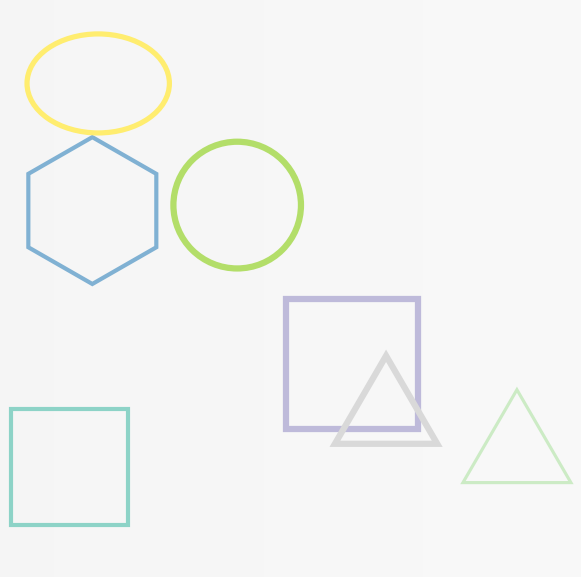[{"shape": "square", "thickness": 2, "radius": 0.5, "center": [0.119, 0.191]}, {"shape": "square", "thickness": 3, "radius": 0.56, "center": [0.605, 0.369]}, {"shape": "hexagon", "thickness": 2, "radius": 0.64, "center": [0.159, 0.635]}, {"shape": "circle", "thickness": 3, "radius": 0.55, "center": [0.408, 0.644]}, {"shape": "triangle", "thickness": 3, "radius": 0.51, "center": [0.664, 0.281]}, {"shape": "triangle", "thickness": 1.5, "radius": 0.54, "center": [0.889, 0.217]}, {"shape": "oval", "thickness": 2.5, "radius": 0.61, "center": [0.169, 0.855]}]